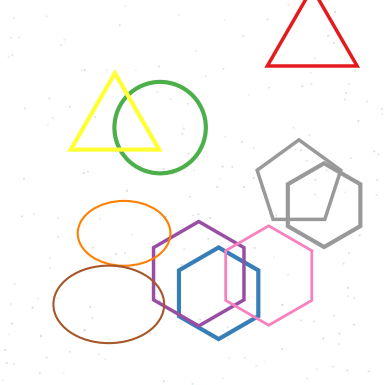[{"shape": "triangle", "thickness": 2.5, "radius": 0.67, "center": [0.811, 0.896]}, {"shape": "hexagon", "thickness": 3, "radius": 0.59, "center": [0.568, 0.238]}, {"shape": "circle", "thickness": 3, "radius": 0.59, "center": [0.416, 0.669]}, {"shape": "hexagon", "thickness": 2.5, "radius": 0.68, "center": [0.516, 0.289]}, {"shape": "oval", "thickness": 1.5, "radius": 0.6, "center": [0.322, 0.394]}, {"shape": "triangle", "thickness": 3, "radius": 0.66, "center": [0.299, 0.678]}, {"shape": "oval", "thickness": 1.5, "radius": 0.72, "center": [0.283, 0.209]}, {"shape": "hexagon", "thickness": 2, "radius": 0.65, "center": [0.698, 0.284]}, {"shape": "pentagon", "thickness": 2.5, "radius": 0.57, "center": [0.776, 0.523]}, {"shape": "hexagon", "thickness": 3, "radius": 0.54, "center": [0.842, 0.467]}]